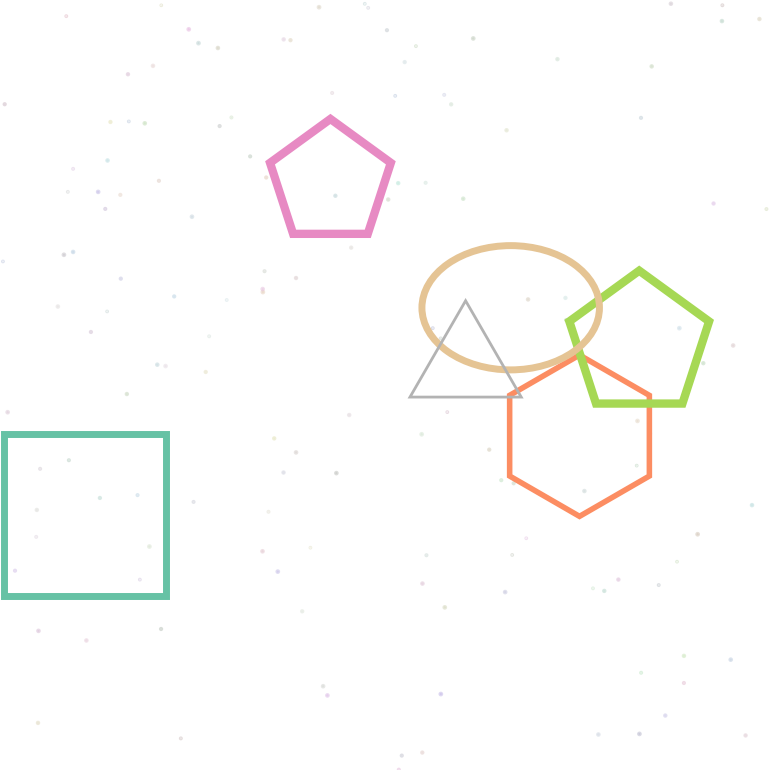[{"shape": "square", "thickness": 2.5, "radius": 0.53, "center": [0.111, 0.331]}, {"shape": "hexagon", "thickness": 2, "radius": 0.52, "center": [0.753, 0.434]}, {"shape": "pentagon", "thickness": 3, "radius": 0.41, "center": [0.429, 0.763]}, {"shape": "pentagon", "thickness": 3, "radius": 0.48, "center": [0.83, 0.553]}, {"shape": "oval", "thickness": 2.5, "radius": 0.58, "center": [0.663, 0.6]}, {"shape": "triangle", "thickness": 1, "radius": 0.42, "center": [0.605, 0.526]}]